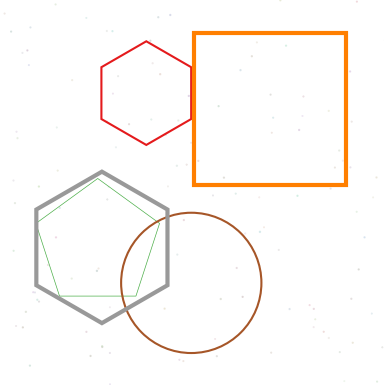[{"shape": "hexagon", "thickness": 1.5, "radius": 0.67, "center": [0.38, 0.758]}, {"shape": "pentagon", "thickness": 0.5, "radius": 0.84, "center": [0.254, 0.368]}, {"shape": "square", "thickness": 3, "radius": 0.98, "center": [0.702, 0.717]}, {"shape": "circle", "thickness": 1.5, "radius": 0.91, "center": [0.497, 0.265]}, {"shape": "hexagon", "thickness": 3, "radius": 0.98, "center": [0.265, 0.357]}]